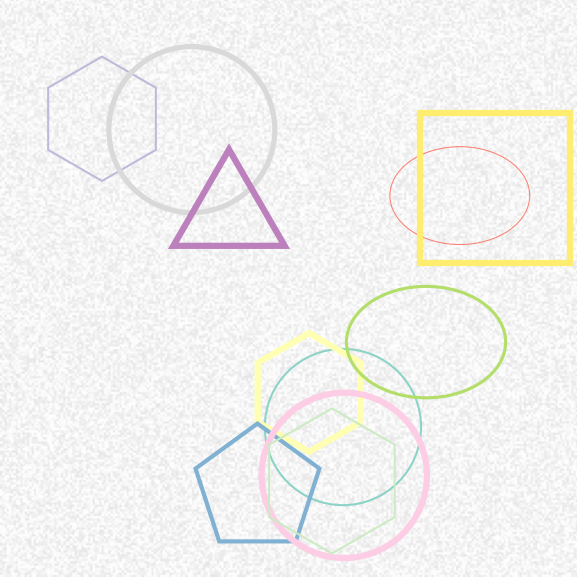[{"shape": "circle", "thickness": 1, "radius": 0.68, "center": [0.594, 0.26]}, {"shape": "hexagon", "thickness": 3, "radius": 0.51, "center": [0.535, 0.32]}, {"shape": "hexagon", "thickness": 1, "radius": 0.54, "center": [0.177, 0.793]}, {"shape": "oval", "thickness": 0.5, "radius": 0.61, "center": [0.796, 0.66]}, {"shape": "pentagon", "thickness": 2, "radius": 0.56, "center": [0.446, 0.153]}, {"shape": "oval", "thickness": 1.5, "radius": 0.69, "center": [0.738, 0.407]}, {"shape": "circle", "thickness": 3, "radius": 0.72, "center": [0.596, 0.176]}, {"shape": "circle", "thickness": 2.5, "radius": 0.72, "center": [0.332, 0.775]}, {"shape": "triangle", "thickness": 3, "radius": 0.56, "center": [0.397, 0.629]}, {"shape": "hexagon", "thickness": 1, "radius": 0.63, "center": [0.575, 0.166]}, {"shape": "square", "thickness": 3, "radius": 0.65, "center": [0.858, 0.673]}]